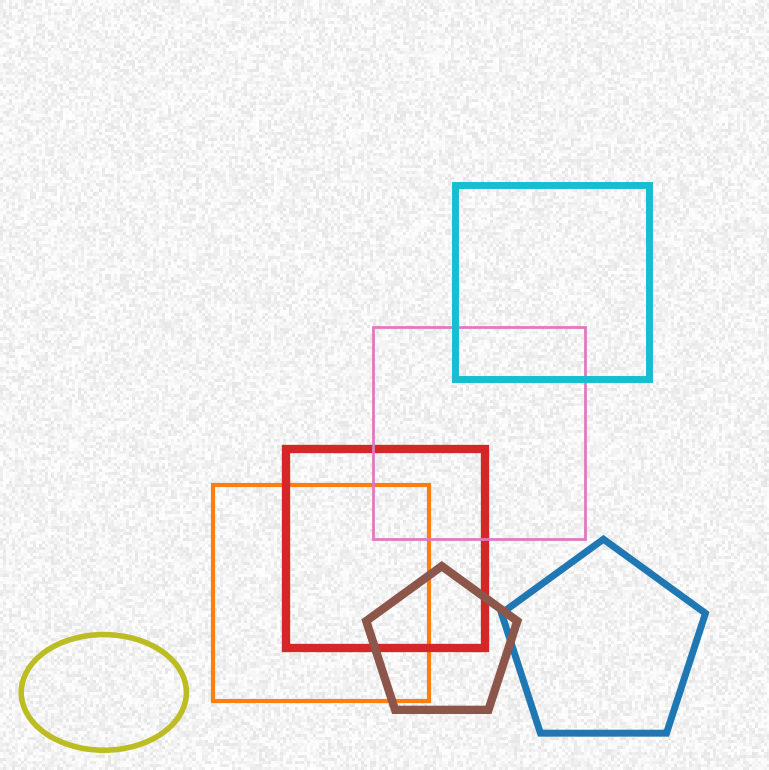[{"shape": "pentagon", "thickness": 2.5, "radius": 0.7, "center": [0.784, 0.16]}, {"shape": "square", "thickness": 1.5, "radius": 0.7, "center": [0.417, 0.23]}, {"shape": "square", "thickness": 3, "radius": 0.65, "center": [0.501, 0.287]}, {"shape": "pentagon", "thickness": 3, "radius": 0.52, "center": [0.574, 0.162]}, {"shape": "square", "thickness": 1, "radius": 0.69, "center": [0.622, 0.438]}, {"shape": "oval", "thickness": 2, "radius": 0.54, "center": [0.135, 0.101]}, {"shape": "square", "thickness": 2.5, "radius": 0.63, "center": [0.717, 0.633]}]